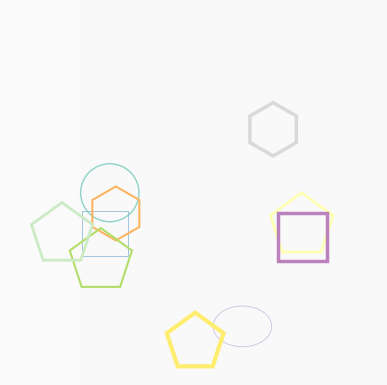[{"shape": "circle", "thickness": 1, "radius": 0.38, "center": [0.283, 0.499]}, {"shape": "pentagon", "thickness": 2, "radius": 0.42, "center": [0.779, 0.414]}, {"shape": "oval", "thickness": 0.5, "radius": 0.38, "center": [0.626, 0.152]}, {"shape": "square", "thickness": 0.5, "radius": 0.29, "center": [0.27, 0.394]}, {"shape": "hexagon", "thickness": 1.5, "radius": 0.35, "center": [0.299, 0.446]}, {"shape": "pentagon", "thickness": 1.5, "radius": 0.42, "center": [0.26, 0.323]}, {"shape": "hexagon", "thickness": 2.5, "radius": 0.35, "center": [0.705, 0.664]}, {"shape": "square", "thickness": 2.5, "radius": 0.32, "center": [0.781, 0.385]}, {"shape": "pentagon", "thickness": 2, "radius": 0.41, "center": [0.16, 0.391]}, {"shape": "pentagon", "thickness": 3, "radius": 0.39, "center": [0.504, 0.111]}]